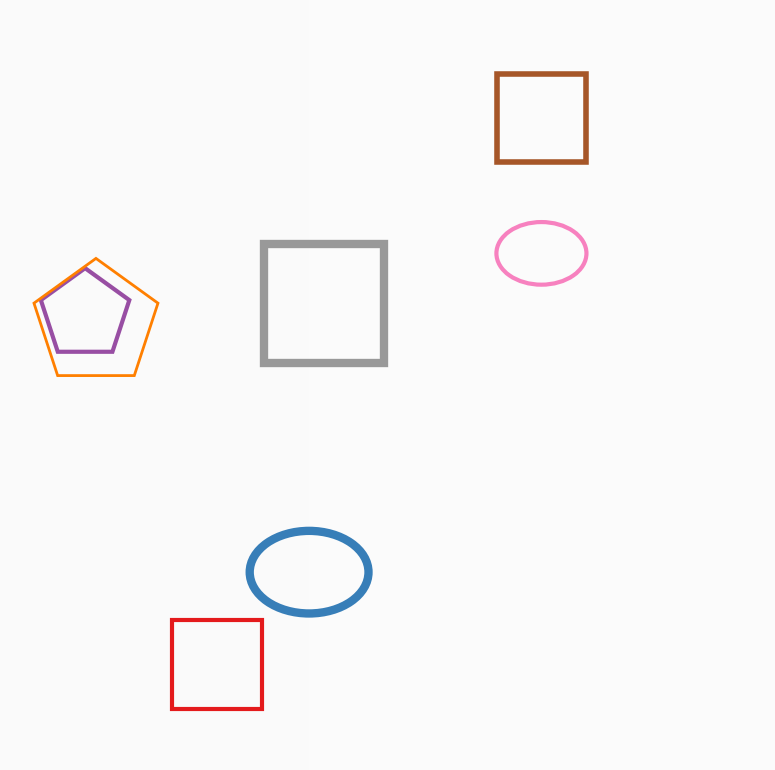[{"shape": "square", "thickness": 1.5, "radius": 0.29, "center": [0.28, 0.137]}, {"shape": "oval", "thickness": 3, "radius": 0.38, "center": [0.399, 0.257]}, {"shape": "pentagon", "thickness": 1.5, "radius": 0.3, "center": [0.11, 0.592]}, {"shape": "pentagon", "thickness": 1, "radius": 0.42, "center": [0.124, 0.58]}, {"shape": "square", "thickness": 2, "radius": 0.29, "center": [0.698, 0.847]}, {"shape": "oval", "thickness": 1.5, "radius": 0.29, "center": [0.699, 0.671]}, {"shape": "square", "thickness": 3, "radius": 0.39, "center": [0.417, 0.605]}]